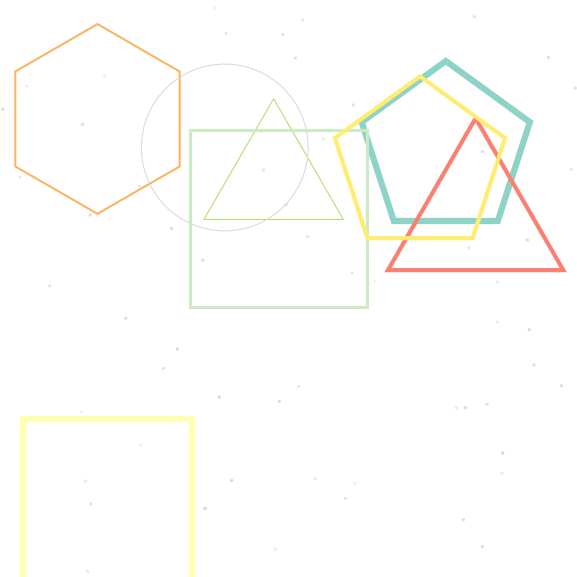[{"shape": "pentagon", "thickness": 3, "radius": 0.77, "center": [0.772, 0.74]}, {"shape": "square", "thickness": 3, "radius": 0.73, "center": [0.186, 0.129]}, {"shape": "triangle", "thickness": 2, "radius": 0.88, "center": [0.824, 0.619]}, {"shape": "hexagon", "thickness": 1, "radius": 0.82, "center": [0.169, 0.793]}, {"shape": "triangle", "thickness": 0.5, "radius": 0.7, "center": [0.474, 0.689]}, {"shape": "circle", "thickness": 0.5, "radius": 0.72, "center": [0.389, 0.744]}, {"shape": "square", "thickness": 1.5, "radius": 0.77, "center": [0.482, 0.62]}, {"shape": "pentagon", "thickness": 2, "radius": 0.77, "center": [0.727, 0.712]}]